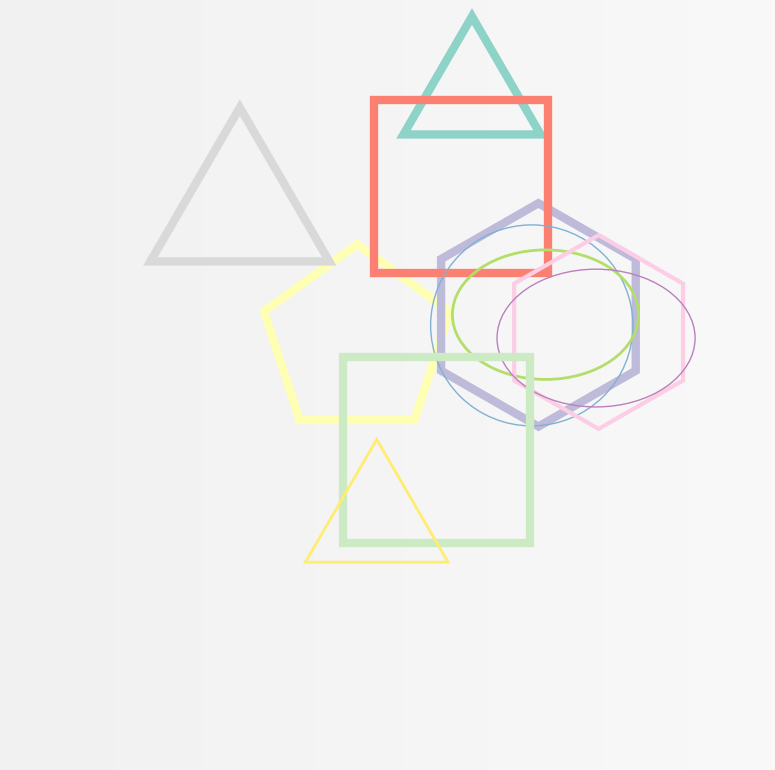[{"shape": "triangle", "thickness": 3, "radius": 0.51, "center": [0.609, 0.876]}, {"shape": "pentagon", "thickness": 3, "radius": 0.63, "center": [0.461, 0.557]}, {"shape": "hexagon", "thickness": 3, "radius": 0.73, "center": [0.695, 0.591]}, {"shape": "square", "thickness": 3, "radius": 0.56, "center": [0.595, 0.757]}, {"shape": "circle", "thickness": 0.5, "radius": 0.65, "center": [0.686, 0.577]}, {"shape": "oval", "thickness": 1, "radius": 0.6, "center": [0.704, 0.591]}, {"shape": "hexagon", "thickness": 1.5, "radius": 0.63, "center": [0.772, 0.569]}, {"shape": "triangle", "thickness": 3, "radius": 0.67, "center": [0.309, 0.727]}, {"shape": "oval", "thickness": 0.5, "radius": 0.64, "center": [0.769, 0.561]}, {"shape": "square", "thickness": 3, "radius": 0.6, "center": [0.563, 0.415]}, {"shape": "triangle", "thickness": 1, "radius": 0.53, "center": [0.486, 0.323]}]